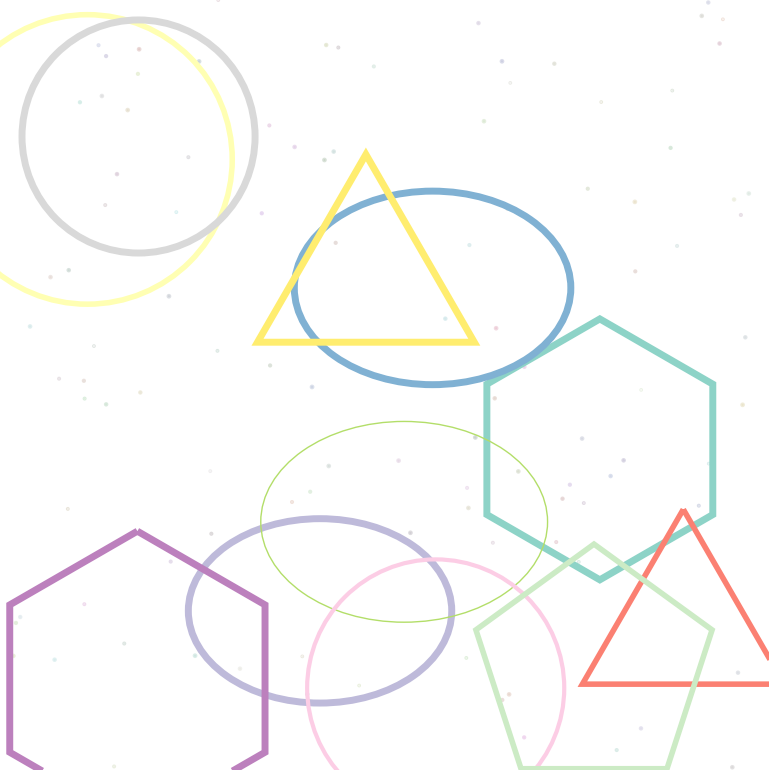[{"shape": "hexagon", "thickness": 2.5, "radius": 0.85, "center": [0.779, 0.416]}, {"shape": "circle", "thickness": 2, "radius": 0.94, "center": [0.114, 0.793]}, {"shape": "oval", "thickness": 2.5, "radius": 0.86, "center": [0.416, 0.207]}, {"shape": "triangle", "thickness": 2, "radius": 0.76, "center": [0.887, 0.187]}, {"shape": "oval", "thickness": 2.5, "radius": 0.9, "center": [0.562, 0.626]}, {"shape": "oval", "thickness": 0.5, "radius": 0.93, "center": [0.525, 0.322]}, {"shape": "circle", "thickness": 1.5, "radius": 0.83, "center": [0.566, 0.107]}, {"shape": "circle", "thickness": 2.5, "radius": 0.76, "center": [0.18, 0.823]}, {"shape": "hexagon", "thickness": 2.5, "radius": 0.96, "center": [0.178, 0.119]}, {"shape": "pentagon", "thickness": 2, "radius": 0.81, "center": [0.771, 0.132]}, {"shape": "triangle", "thickness": 2.5, "radius": 0.81, "center": [0.475, 0.637]}]